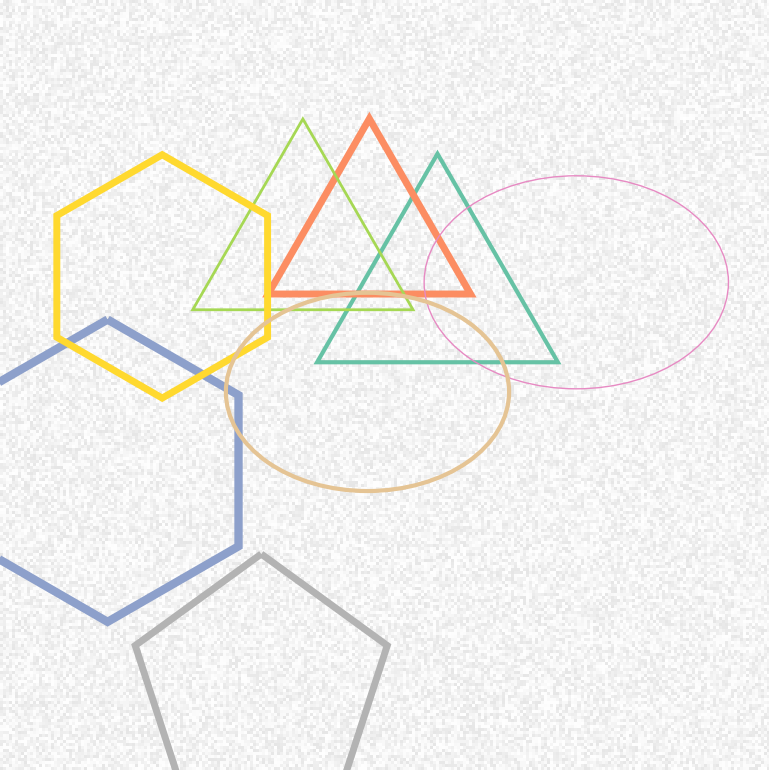[{"shape": "triangle", "thickness": 1.5, "radius": 0.9, "center": [0.568, 0.62]}, {"shape": "triangle", "thickness": 2.5, "radius": 0.76, "center": [0.48, 0.694]}, {"shape": "hexagon", "thickness": 3, "radius": 0.98, "center": [0.14, 0.389]}, {"shape": "oval", "thickness": 0.5, "radius": 0.99, "center": [0.748, 0.633]}, {"shape": "triangle", "thickness": 1, "radius": 0.83, "center": [0.393, 0.68]}, {"shape": "hexagon", "thickness": 2.5, "radius": 0.79, "center": [0.211, 0.641]}, {"shape": "oval", "thickness": 1.5, "radius": 0.92, "center": [0.477, 0.491]}, {"shape": "pentagon", "thickness": 2.5, "radius": 0.86, "center": [0.339, 0.108]}]